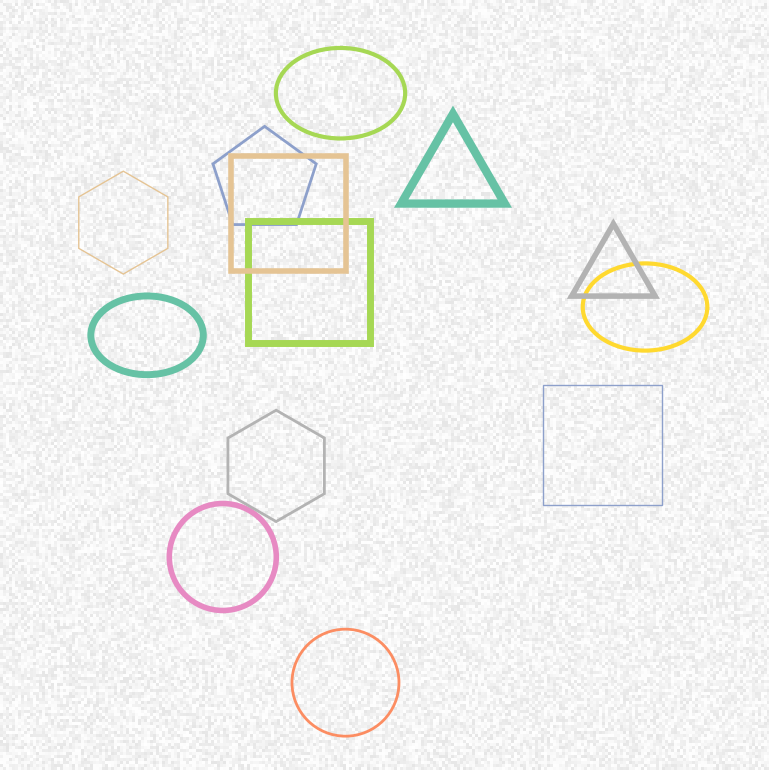[{"shape": "oval", "thickness": 2.5, "radius": 0.37, "center": [0.191, 0.565]}, {"shape": "triangle", "thickness": 3, "radius": 0.39, "center": [0.588, 0.774]}, {"shape": "circle", "thickness": 1, "radius": 0.35, "center": [0.449, 0.113]}, {"shape": "pentagon", "thickness": 1, "radius": 0.35, "center": [0.344, 0.765]}, {"shape": "square", "thickness": 0.5, "radius": 0.39, "center": [0.782, 0.422]}, {"shape": "circle", "thickness": 2, "radius": 0.35, "center": [0.289, 0.277]}, {"shape": "oval", "thickness": 1.5, "radius": 0.42, "center": [0.442, 0.879]}, {"shape": "square", "thickness": 2.5, "radius": 0.4, "center": [0.401, 0.634]}, {"shape": "oval", "thickness": 1.5, "radius": 0.4, "center": [0.838, 0.601]}, {"shape": "hexagon", "thickness": 0.5, "radius": 0.33, "center": [0.16, 0.711]}, {"shape": "square", "thickness": 2, "radius": 0.37, "center": [0.374, 0.723]}, {"shape": "hexagon", "thickness": 1, "radius": 0.36, "center": [0.359, 0.395]}, {"shape": "triangle", "thickness": 2, "radius": 0.31, "center": [0.797, 0.647]}]